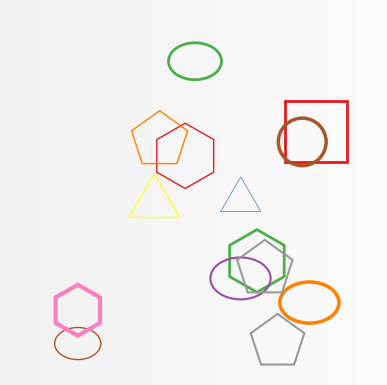[{"shape": "square", "thickness": 2, "radius": 0.4, "center": [0.815, 0.659]}, {"shape": "hexagon", "thickness": 1, "radius": 0.42, "center": [0.478, 0.595]}, {"shape": "triangle", "thickness": 0.5, "radius": 0.3, "center": [0.621, 0.48]}, {"shape": "oval", "thickness": 2, "radius": 0.34, "center": [0.503, 0.841]}, {"shape": "hexagon", "thickness": 2, "radius": 0.41, "center": [0.663, 0.322]}, {"shape": "oval", "thickness": 1.5, "radius": 0.39, "center": [0.621, 0.277]}, {"shape": "pentagon", "thickness": 1, "radius": 0.38, "center": [0.412, 0.637]}, {"shape": "oval", "thickness": 2.5, "radius": 0.38, "center": [0.798, 0.214]}, {"shape": "triangle", "thickness": 1, "radius": 0.38, "center": [0.398, 0.473]}, {"shape": "oval", "thickness": 1, "radius": 0.3, "center": [0.201, 0.108]}, {"shape": "circle", "thickness": 2.5, "radius": 0.31, "center": [0.78, 0.631]}, {"shape": "hexagon", "thickness": 3, "radius": 0.33, "center": [0.201, 0.194]}, {"shape": "pentagon", "thickness": 1.5, "radius": 0.36, "center": [0.716, 0.112]}, {"shape": "pentagon", "thickness": 1.5, "radius": 0.38, "center": [0.683, 0.302]}]